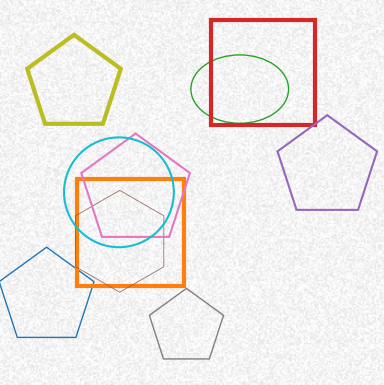[{"shape": "pentagon", "thickness": 1, "radius": 0.65, "center": [0.121, 0.228]}, {"shape": "square", "thickness": 3, "radius": 0.69, "center": [0.338, 0.396]}, {"shape": "oval", "thickness": 1, "radius": 0.63, "center": [0.623, 0.769]}, {"shape": "square", "thickness": 3, "radius": 0.68, "center": [0.683, 0.812]}, {"shape": "pentagon", "thickness": 1.5, "radius": 0.68, "center": [0.85, 0.565]}, {"shape": "hexagon", "thickness": 0.5, "radius": 0.66, "center": [0.311, 0.373]}, {"shape": "pentagon", "thickness": 1.5, "radius": 0.74, "center": [0.352, 0.505]}, {"shape": "pentagon", "thickness": 1, "radius": 0.51, "center": [0.484, 0.15]}, {"shape": "pentagon", "thickness": 3, "radius": 0.64, "center": [0.192, 0.782]}, {"shape": "circle", "thickness": 1.5, "radius": 0.71, "center": [0.309, 0.501]}]